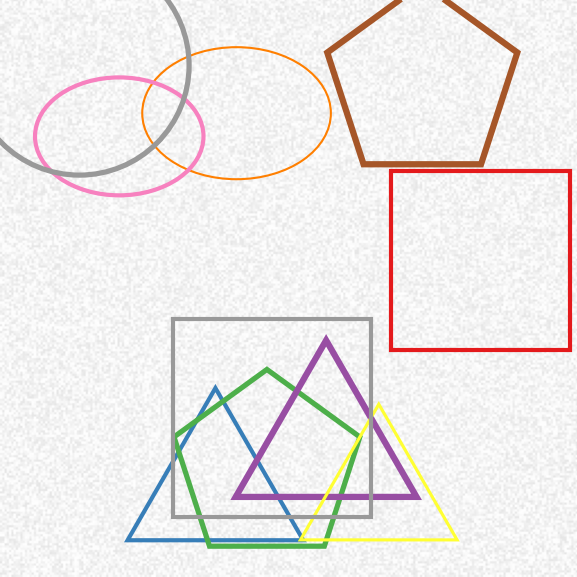[{"shape": "square", "thickness": 2, "radius": 0.77, "center": [0.833, 0.547]}, {"shape": "triangle", "thickness": 2, "radius": 0.88, "center": [0.373, 0.151]}, {"shape": "pentagon", "thickness": 2.5, "radius": 0.85, "center": [0.462, 0.19]}, {"shape": "triangle", "thickness": 3, "radius": 0.9, "center": [0.565, 0.229]}, {"shape": "oval", "thickness": 1, "radius": 0.82, "center": [0.41, 0.803]}, {"shape": "triangle", "thickness": 1.5, "radius": 0.78, "center": [0.656, 0.143]}, {"shape": "pentagon", "thickness": 3, "radius": 0.87, "center": [0.731, 0.855]}, {"shape": "oval", "thickness": 2, "radius": 0.73, "center": [0.206, 0.763]}, {"shape": "circle", "thickness": 2.5, "radius": 0.95, "center": [0.137, 0.886]}, {"shape": "square", "thickness": 2, "radius": 0.86, "center": [0.471, 0.275]}]